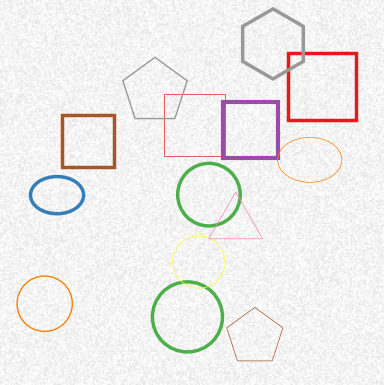[{"shape": "square", "thickness": 0.5, "radius": 0.4, "center": [0.505, 0.676]}, {"shape": "square", "thickness": 2.5, "radius": 0.44, "center": [0.836, 0.774]}, {"shape": "oval", "thickness": 2.5, "radius": 0.34, "center": [0.148, 0.493]}, {"shape": "circle", "thickness": 2.5, "radius": 0.45, "center": [0.487, 0.177]}, {"shape": "circle", "thickness": 2.5, "radius": 0.41, "center": [0.543, 0.494]}, {"shape": "square", "thickness": 3, "radius": 0.36, "center": [0.651, 0.662]}, {"shape": "oval", "thickness": 0.5, "radius": 0.42, "center": [0.805, 0.585]}, {"shape": "circle", "thickness": 1, "radius": 0.36, "center": [0.116, 0.211]}, {"shape": "circle", "thickness": 0.5, "radius": 0.34, "center": [0.517, 0.319]}, {"shape": "square", "thickness": 2.5, "radius": 0.34, "center": [0.229, 0.633]}, {"shape": "pentagon", "thickness": 0.5, "radius": 0.38, "center": [0.662, 0.125]}, {"shape": "triangle", "thickness": 0.5, "radius": 0.4, "center": [0.612, 0.42]}, {"shape": "hexagon", "thickness": 2.5, "radius": 0.45, "center": [0.709, 0.886]}, {"shape": "pentagon", "thickness": 1, "radius": 0.44, "center": [0.403, 0.763]}]